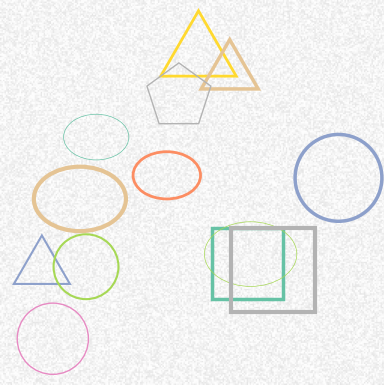[{"shape": "square", "thickness": 2.5, "radius": 0.46, "center": [0.642, 0.316]}, {"shape": "oval", "thickness": 0.5, "radius": 0.42, "center": [0.25, 0.644]}, {"shape": "oval", "thickness": 2, "radius": 0.44, "center": [0.433, 0.545]}, {"shape": "triangle", "thickness": 1.5, "radius": 0.42, "center": [0.109, 0.304]}, {"shape": "circle", "thickness": 2.5, "radius": 0.56, "center": [0.879, 0.538]}, {"shape": "circle", "thickness": 1, "radius": 0.46, "center": [0.137, 0.12]}, {"shape": "oval", "thickness": 0.5, "radius": 0.6, "center": [0.651, 0.34]}, {"shape": "circle", "thickness": 1.5, "radius": 0.42, "center": [0.223, 0.307]}, {"shape": "triangle", "thickness": 2, "radius": 0.57, "center": [0.516, 0.859]}, {"shape": "oval", "thickness": 3, "radius": 0.6, "center": [0.208, 0.483]}, {"shape": "triangle", "thickness": 2.5, "radius": 0.43, "center": [0.597, 0.812]}, {"shape": "square", "thickness": 3, "radius": 0.55, "center": [0.71, 0.299]}, {"shape": "pentagon", "thickness": 1, "radius": 0.44, "center": [0.465, 0.749]}]